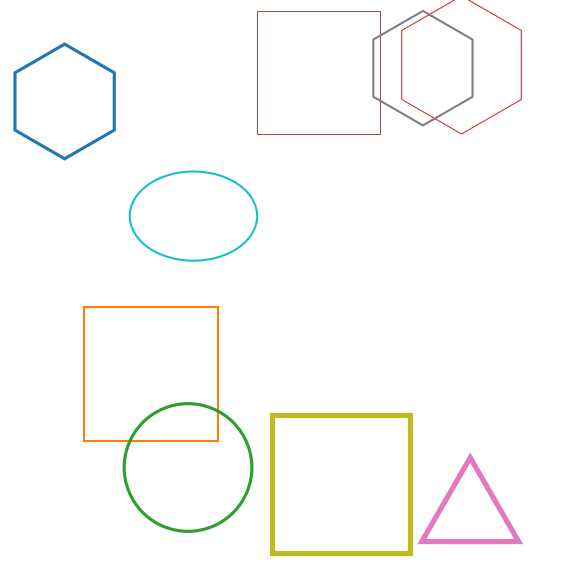[{"shape": "hexagon", "thickness": 1.5, "radius": 0.5, "center": [0.112, 0.823]}, {"shape": "square", "thickness": 1, "radius": 0.58, "center": [0.262, 0.351]}, {"shape": "circle", "thickness": 1.5, "radius": 0.55, "center": [0.326, 0.19]}, {"shape": "hexagon", "thickness": 0.5, "radius": 0.6, "center": [0.799, 0.887]}, {"shape": "square", "thickness": 0.5, "radius": 0.53, "center": [0.551, 0.873]}, {"shape": "triangle", "thickness": 2.5, "radius": 0.48, "center": [0.814, 0.11]}, {"shape": "hexagon", "thickness": 1, "radius": 0.5, "center": [0.732, 0.881]}, {"shape": "square", "thickness": 2.5, "radius": 0.6, "center": [0.59, 0.161]}, {"shape": "oval", "thickness": 1, "radius": 0.55, "center": [0.335, 0.625]}]